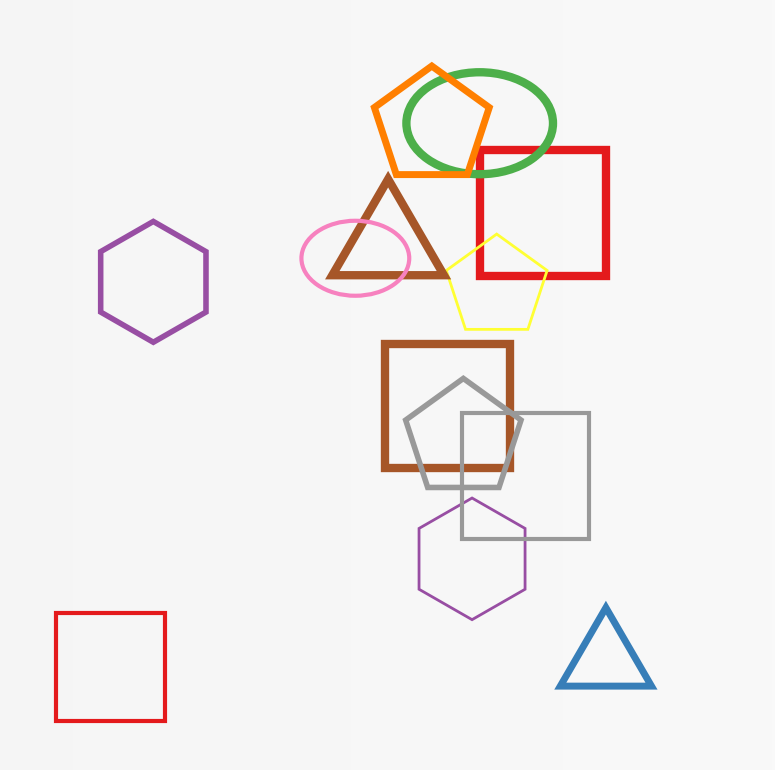[{"shape": "square", "thickness": 1.5, "radius": 0.35, "center": [0.143, 0.134]}, {"shape": "square", "thickness": 3, "radius": 0.41, "center": [0.701, 0.724]}, {"shape": "triangle", "thickness": 2.5, "radius": 0.34, "center": [0.782, 0.143]}, {"shape": "oval", "thickness": 3, "radius": 0.47, "center": [0.619, 0.84]}, {"shape": "hexagon", "thickness": 1, "radius": 0.39, "center": [0.609, 0.274]}, {"shape": "hexagon", "thickness": 2, "radius": 0.39, "center": [0.198, 0.634]}, {"shape": "pentagon", "thickness": 2.5, "radius": 0.39, "center": [0.557, 0.836]}, {"shape": "pentagon", "thickness": 1, "radius": 0.34, "center": [0.641, 0.628]}, {"shape": "square", "thickness": 3, "radius": 0.4, "center": [0.578, 0.473]}, {"shape": "triangle", "thickness": 3, "radius": 0.42, "center": [0.501, 0.684]}, {"shape": "oval", "thickness": 1.5, "radius": 0.35, "center": [0.458, 0.665]}, {"shape": "square", "thickness": 1.5, "radius": 0.41, "center": [0.678, 0.382]}, {"shape": "pentagon", "thickness": 2, "radius": 0.39, "center": [0.598, 0.43]}]